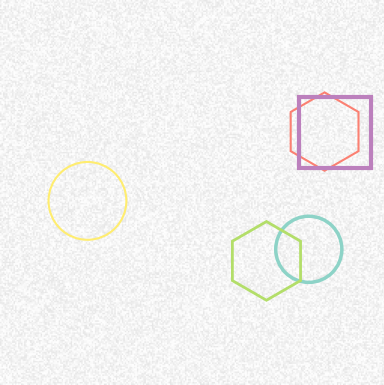[{"shape": "circle", "thickness": 2.5, "radius": 0.43, "center": [0.802, 0.352]}, {"shape": "hexagon", "thickness": 1.5, "radius": 0.51, "center": [0.843, 0.658]}, {"shape": "hexagon", "thickness": 2, "radius": 0.51, "center": [0.692, 0.322]}, {"shape": "square", "thickness": 3, "radius": 0.46, "center": [0.87, 0.655]}, {"shape": "circle", "thickness": 1.5, "radius": 0.51, "center": [0.227, 0.478]}]